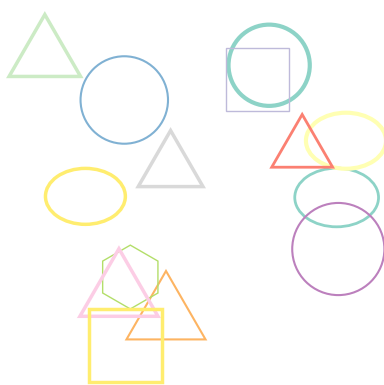[{"shape": "oval", "thickness": 2, "radius": 0.54, "center": [0.874, 0.487]}, {"shape": "circle", "thickness": 3, "radius": 0.53, "center": [0.699, 0.831]}, {"shape": "oval", "thickness": 3, "radius": 0.52, "center": [0.899, 0.634]}, {"shape": "square", "thickness": 1, "radius": 0.41, "center": [0.668, 0.793]}, {"shape": "triangle", "thickness": 2, "radius": 0.46, "center": [0.785, 0.611]}, {"shape": "circle", "thickness": 1.5, "radius": 0.57, "center": [0.323, 0.74]}, {"shape": "triangle", "thickness": 1.5, "radius": 0.59, "center": [0.431, 0.178]}, {"shape": "hexagon", "thickness": 1, "radius": 0.41, "center": [0.338, 0.28]}, {"shape": "triangle", "thickness": 2.5, "radius": 0.59, "center": [0.309, 0.237]}, {"shape": "triangle", "thickness": 2.5, "radius": 0.49, "center": [0.443, 0.564]}, {"shape": "circle", "thickness": 1.5, "radius": 0.6, "center": [0.879, 0.353]}, {"shape": "triangle", "thickness": 2.5, "radius": 0.54, "center": [0.116, 0.855]}, {"shape": "oval", "thickness": 2.5, "radius": 0.52, "center": [0.222, 0.49]}, {"shape": "square", "thickness": 2.5, "radius": 0.47, "center": [0.326, 0.103]}]